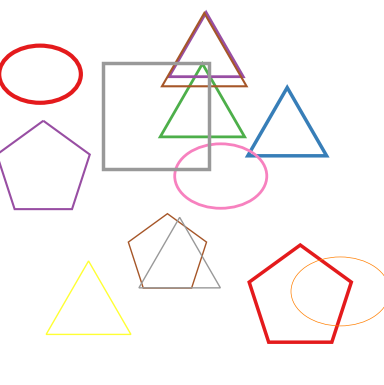[{"shape": "pentagon", "thickness": 2.5, "radius": 0.7, "center": [0.78, 0.224]}, {"shape": "oval", "thickness": 3, "radius": 0.53, "center": [0.104, 0.807]}, {"shape": "triangle", "thickness": 2.5, "radius": 0.59, "center": [0.746, 0.654]}, {"shape": "triangle", "thickness": 2, "radius": 0.63, "center": [0.526, 0.708]}, {"shape": "triangle", "thickness": 2, "radius": 0.56, "center": [0.535, 0.856]}, {"shape": "pentagon", "thickness": 1.5, "radius": 0.63, "center": [0.113, 0.559]}, {"shape": "oval", "thickness": 0.5, "radius": 0.64, "center": [0.884, 0.243]}, {"shape": "triangle", "thickness": 1, "radius": 0.64, "center": [0.23, 0.195]}, {"shape": "pentagon", "thickness": 1, "radius": 0.53, "center": [0.435, 0.338]}, {"shape": "triangle", "thickness": 1.5, "radius": 0.63, "center": [0.531, 0.839]}, {"shape": "oval", "thickness": 2, "radius": 0.6, "center": [0.573, 0.543]}, {"shape": "triangle", "thickness": 1, "radius": 0.61, "center": [0.467, 0.313]}, {"shape": "square", "thickness": 2.5, "radius": 0.69, "center": [0.405, 0.699]}]